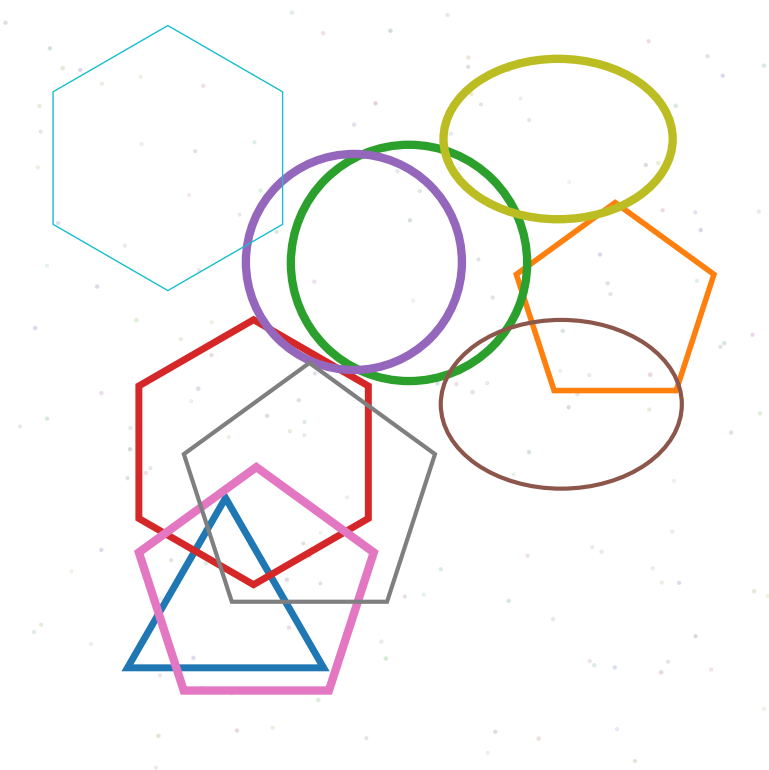[{"shape": "triangle", "thickness": 2.5, "radius": 0.74, "center": [0.293, 0.206]}, {"shape": "pentagon", "thickness": 2, "radius": 0.67, "center": [0.799, 0.602]}, {"shape": "circle", "thickness": 3, "radius": 0.77, "center": [0.531, 0.659]}, {"shape": "hexagon", "thickness": 2.5, "radius": 0.86, "center": [0.329, 0.413]}, {"shape": "circle", "thickness": 3, "radius": 0.7, "center": [0.46, 0.66]}, {"shape": "oval", "thickness": 1.5, "radius": 0.78, "center": [0.729, 0.475]}, {"shape": "pentagon", "thickness": 3, "radius": 0.8, "center": [0.333, 0.233]}, {"shape": "pentagon", "thickness": 1.5, "radius": 0.86, "center": [0.402, 0.357]}, {"shape": "oval", "thickness": 3, "radius": 0.74, "center": [0.725, 0.819]}, {"shape": "hexagon", "thickness": 0.5, "radius": 0.86, "center": [0.218, 0.795]}]